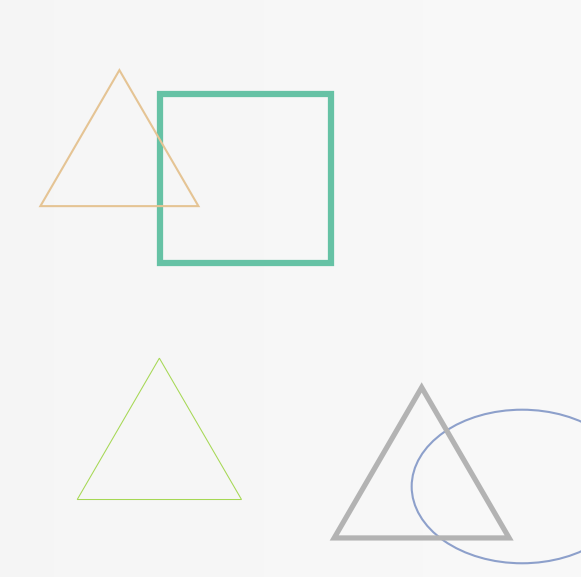[{"shape": "square", "thickness": 3, "radius": 0.73, "center": [0.422, 0.691]}, {"shape": "oval", "thickness": 1, "radius": 0.95, "center": [0.898, 0.157]}, {"shape": "triangle", "thickness": 0.5, "radius": 0.82, "center": [0.274, 0.216]}, {"shape": "triangle", "thickness": 1, "radius": 0.78, "center": [0.205, 0.721]}, {"shape": "triangle", "thickness": 2.5, "radius": 0.87, "center": [0.725, 0.154]}]